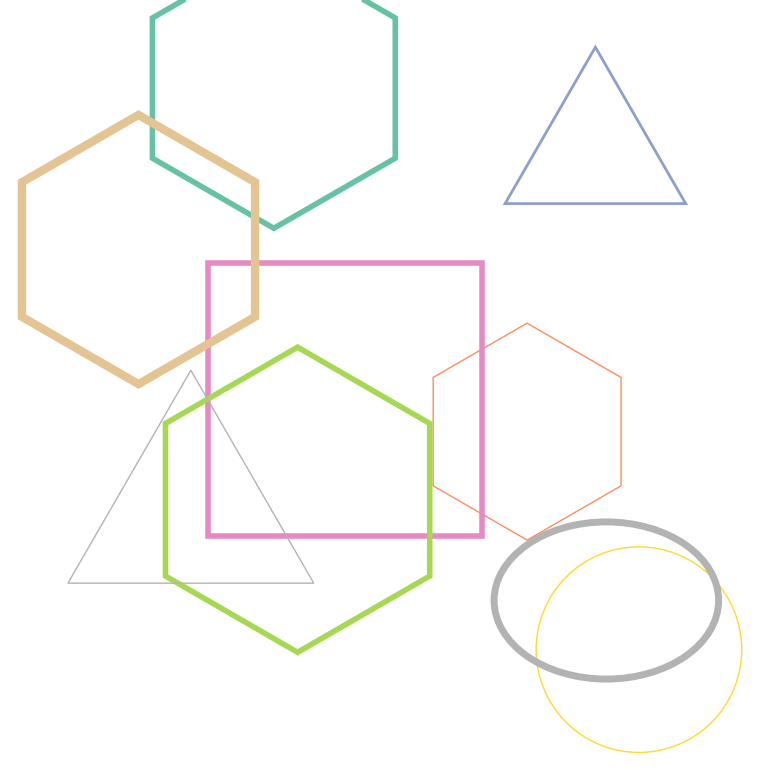[{"shape": "hexagon", "thickness": 2, "radius": 0.91, "center": [0.356, 0.886]}, {"shape": "hexagon", "thickness": 0.5, "radius": 0.7, "center": [0.685, 0.439]}, {"shape": "triangle", "thickness": 1, "radius": 0.68, "center": [0.773, 0.803]}, {"shape": "square", "thickness": 2, "radius": 0.89, "center": [0.448, 0.481]}, {"shape": "hexagon", "thickness": 2, "radius": 0.99, "center": [0.386, 0.351]}, {"shape": "circle", "thickness": 0.5, "radius": 0.67, "center": [0.83, 0.156]}, {"shape": "hexagon", "thickness": 3, "radius": 0.87, "center": [0.18, 0.676]}, {"shape": "triangle", "thickness": 0.5, "radius": 0.92, "center": [0.248, 0.335]}, {"shape": "oval", "thickness": 2.5, "radius": 0.73, "center": [0.787, 0.22]}]